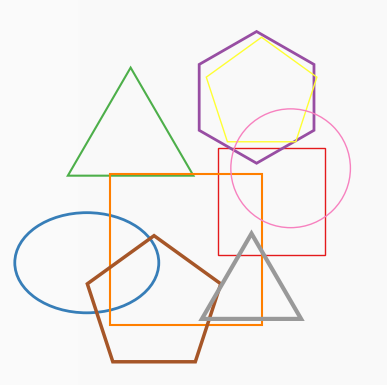[{"shape": "square", "thickness": 1, "radius": 0.69, "center": [0.701, 0.477]}, {"shape": "oval", "thickness": 2, "radius": 0.93, "center": [0.224, 0.318]}, {"shape": "triangle", "thickness": 1.5, "radius": 0.94, "center": [0.337, 0.637]}, {"shape": "hexagon", "thickness": 2, "radius": 0.86, "center": [0.662, 0.747]}, {"shape": "square", "thickness": 1.5, "radius": 0.98, "center": [0.48, 0.352]}, {"shape": "pentagon", "thickness": 1, "radius": 0.75, "center": [0.675, 0.753]}, {"shape": "pentagon", "thickness": 2.5, "radius": 0.91, "center": [0.398, 0.207]}, {"shape": "circle", "thickness": 1, "radius": 0.77, "center": [0.75, 0.563]}, {"shape": "triangle", "thickness": 3, "radius": 0.74, "center": [0.649, 0.246]}]